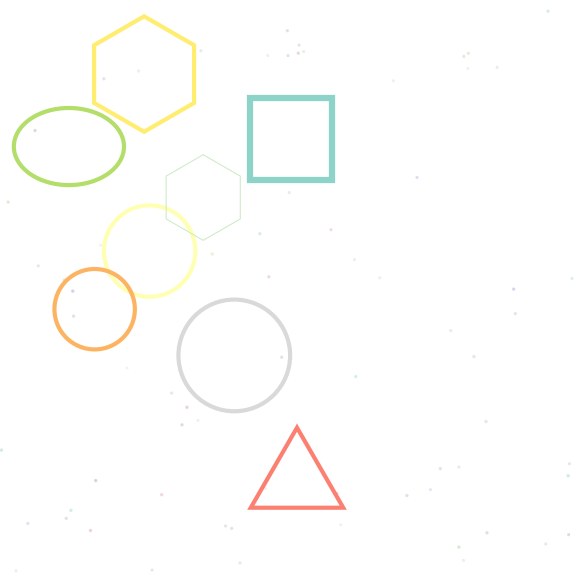[{"shape": "square", "thickness": 3, "radius": 0.36, "center": [0.504, 0.758]}, {"shape": "circle", "thickness": 2, "radius": 0.4, "center": [0.259, 0.564]}, {"shape": "triangle", "thickness": 2, "radius": 0.46, "center": [0.514, 0.166]}, {"shape": "circle", "thickness": 2, "radius": 0.35, "center": [0.164, 0.464]}, {"shape": "oval", "thickness": 2, "radius": 0.48, "center": [0.119, 0.745]}, {"shape": "circle", "thickness": 2, "radius": 0.48, "center": [0.406, 0.384]}, {"shape": "hexagon", "thickness": 0.5, "radius": 0.37, "center": [0.352, 0.657]}, {"shape": "hexagon", "thickness": 2, "radius": 0.5, "center": [0.25, 0.871]}]